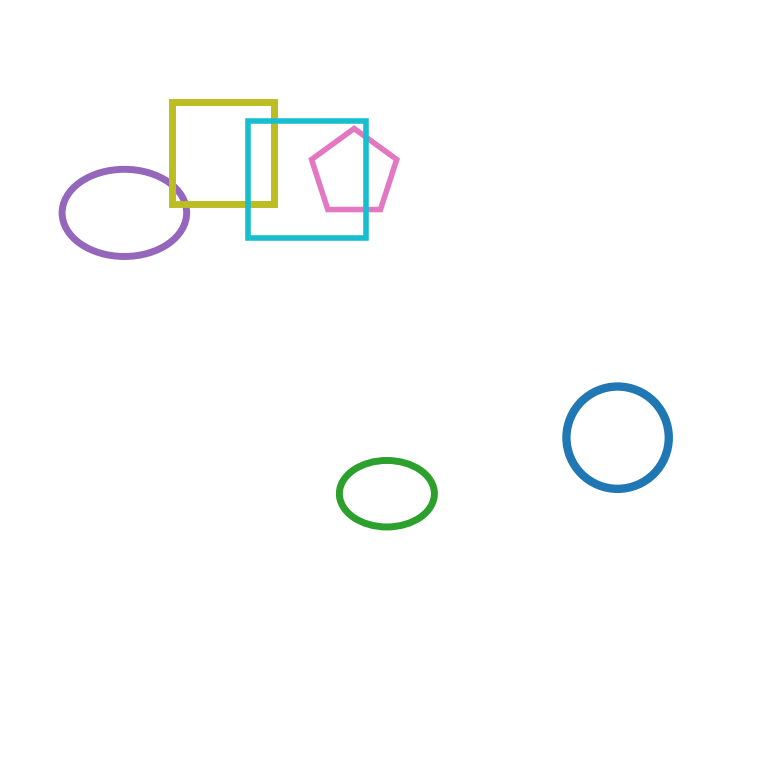[{"shape": "circle", "thickness": 3, "radius": 0.33, "center": [0.802, 0.432]}, {"shape": "oval", "thickness": 2.5, "radius": 0.31, "center": [0.502, 0.359]}, {"shape": "oval", "thickness": 2.5, "radius": 0.4, "center": [0.162, 0.724]}, {"shape": "pentagon", "thickness": 2, "radius": 0.29, "center": [0.46, 0.775]}, {"shape": "square", "thickness": 2.5, "radius": 0.33, "center": [0.289, 0.801]}, {"shape": "square", "thickness": 2, "radius": 0.38, "center": [0.399, 0.767]}]